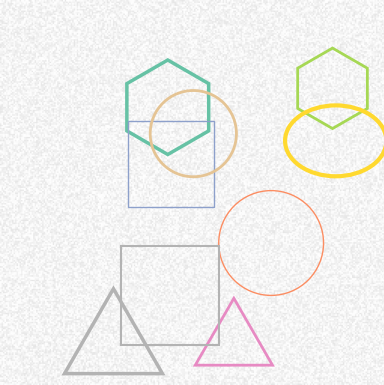[{"shape": "hexagon", "thickness": 2.5, "radius": 0.61, "center": [0.436, 0.721]}, {"shape": "circle", "thickness": 1, "radius": 0.68, "center": [0.704, 0.369]}, {"shape": "square", "thickness": 1, "radius": 0.56, "center": [0.444, 0.575]}, {"shape": "triangle", "thickness": 2, "radius": 0.58, "center": [0.607, 0.109]}, {"shape": "hexagon", "thickness": 2, "radius": 0.52, "center": [0.864, 0.771]}, {"shape": "oval", "thickness": 3, "radius": 0.66, "center": [0.872, 0.634]}, {"shape": "circle", "thickness": 2, "radius": 0.56, "center": [0.502, 0.653]}, {"shape": "triangle", "thickness": 2.5, "radius": 0.73, "center": [0.295, 0.103]}, {"shape": "square", "thickness": 1.5, "radius": 0.64, "center": [0.441, 0.232]}]